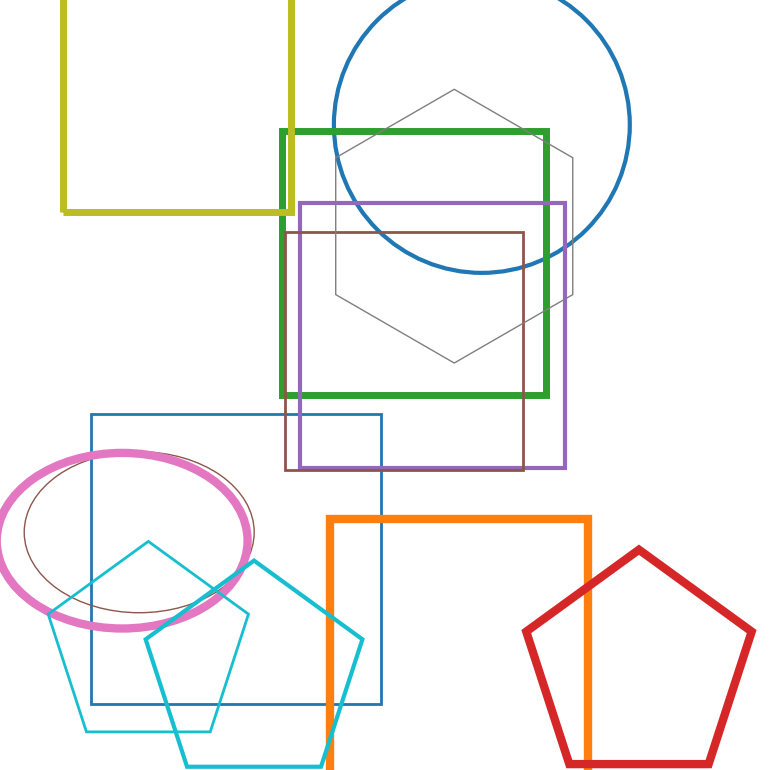[{"shape": "square", "thickness": 1, "radius": 0.94, "center": [0.306, 0.274]}, {"shape": "circle", "thickness": 1.5, "radius": 0.96, "center": [0.626, 0.838]}, {"shape": "square", "thickness": 3, "radius": 0.84, "center": [0.596, 0.159]}, {"shape": "square", "thickness": 2.5, "radius": 0.86, "center": [0.537, 0.658]}, {"shape": "pentagon", "thickness": 3, "radius": 0.77, "center": [0.83, 0.132]}, {"shape": "square", "thickness": 1.5, "radius": 0.86, "center": [0.561, 0.565]}, {"shape": "square", "thickness": 1, "radius": 0.77, "center": [0.525, 0.544]}, {"shape": "oval", "thickness": 0.5, "radius": 0.75, "center": [0.181, 0.309]}, {"shape": "oval", "thickness": 3, "radius": 0.81, "center": [0.159, 0.298]}, {"shape": "hexagon", "thickness": 0.5, "radius": 0.89, "center": [0.59, 0.706]}, {"shape": "square", "thickness": 2.5, "radius": 0.74, "center": [0.23, 0.873]}, {"shape": "pentagon", "thickness": 1, "radius": 0.68, "center": [0.193, 0.16]}, {"shape": "pentagon", "thickness": 1.5, "radius": 0.74, "center": [0.33, 0.124]}]